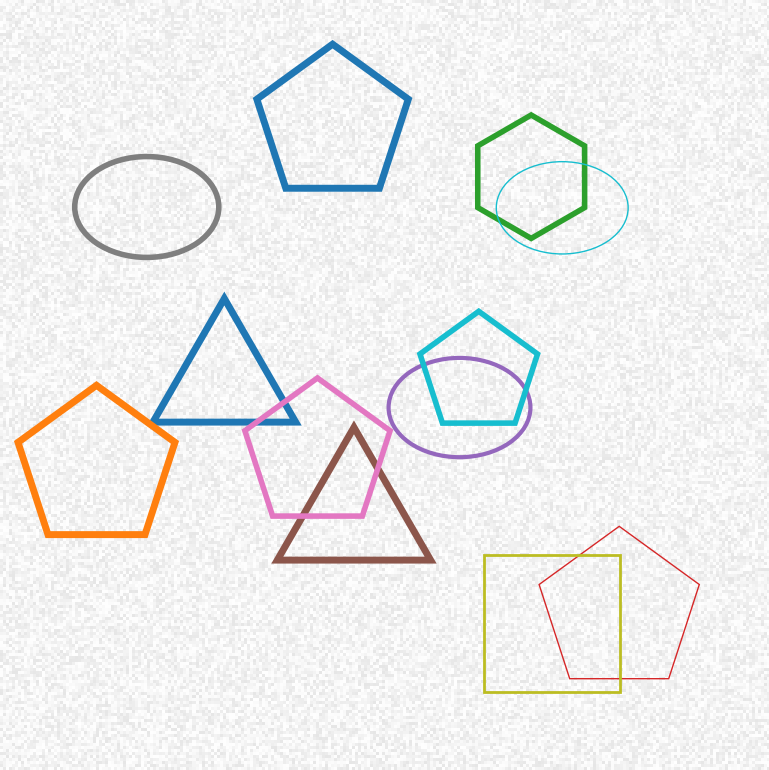[{"shape": "triangle", "thickness": 2.5, "radius": 0.54, "center": [0.291, 0.505]}, {"shape": "pentagon", "thickness": 2.5, "radius": 0.52, "center": [0.432, 0.839]}, {"shape": "pentagon", "thickness": 2.5, "radius": 0.54, "center": [0.125, 0.392]}, {"shape": "hexagon", "thickness": 2, "radius": 0.4, "center": [0.69, 0.77]}, {"shape": "pentagon", "thickness": 0.5, "radius": 0.55, "center": [0.804, 0.207]}, {"shape": "oval", "thickness": 1.5, "radius": 0.46, "center": [0.597, 0.471]}, {"shape": "triangle", "thickness": 2.5, "radius": 0.57, "center": [0.46, 0.33]}, {"shape": "pentagon", "thickness": 2, "radius": 0.5, "center": [0.412, 0.41]}, {"shape": "oval", "thickness": 2, "radius": 0.47, "center": [0.191, 0.731]}, {"shape": "square", "thickness": 1, "radius": 0.44, "center": [0.717, 0.19]}, {"shape": "oval", "thickness": 0.5, "radius": 0.43, "center": [0.73, 0.73]}, {"shape": "pentagon", "thickness": 2, "radius": 0.4, "center": [0.622, 0.515]}]